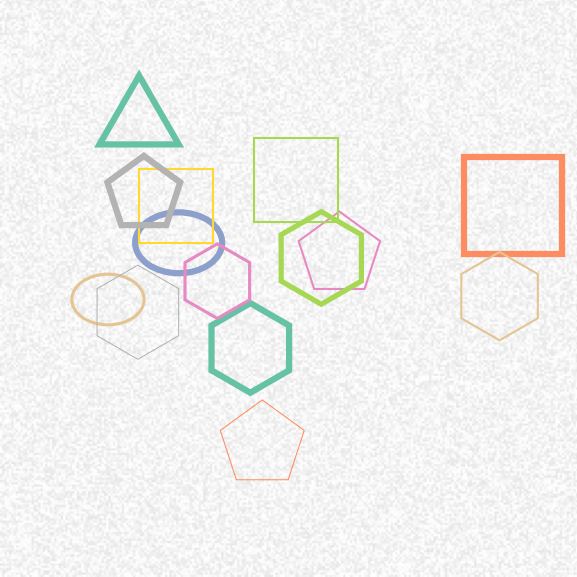[{"shape": "hexagon", "thickness": 3, "radius": 0.39, "center": [0.433, 0.397]}, {"shape": "triangle", "thickness": 3, "radius": 0.4, "center": [0.241, 0.789]}, {"shape": "pentagon", "thickness": 0.5, "radius": 0.38, "center": [0.454, 0.23]}, {"shape": "square", "thickness": 3, "radius": 0.42, "center": [0.888, 0.643]}, {"shape": "oval", "thickness": 3, "radius": 0.38, "center": [0.309, 0.579]}, {"shape": "pentagon", "thickness": 1, "radius": 0.37, "center": [0.588, 0.559]}, {"shape": "hexagon", "thickness": 1.5, "radius": 0.32, "center": [0.376, 0.512]}, {"shape": "hexagon", "thickness": 2.5, "radius": 0.4, "center": [0.556, 0.552]}, {"shape": "square", "thickness": 1, "radius": 0.36, "center": [0.513, 0.688]}, {"shape": "square", "thickness": 1, "radius": 0.32, "center": [0.305, 0.643]}, {"shape": "hexagon", "thickness": 1, "radius": 0.38, "center": [0.865, 0.486]}, {"shape": "oval", "thickness": 1.5, "radius": 0.31, "center": [0.187, 0.48]}, {"shape": "pentagon", "thickness": 3, "radius": 0.33, "center": [0.249, 0.663]}, {"shape": "hexagon", "thickness": 0.5, "radius": 0.41, "center": [0.239, 0.459]}]